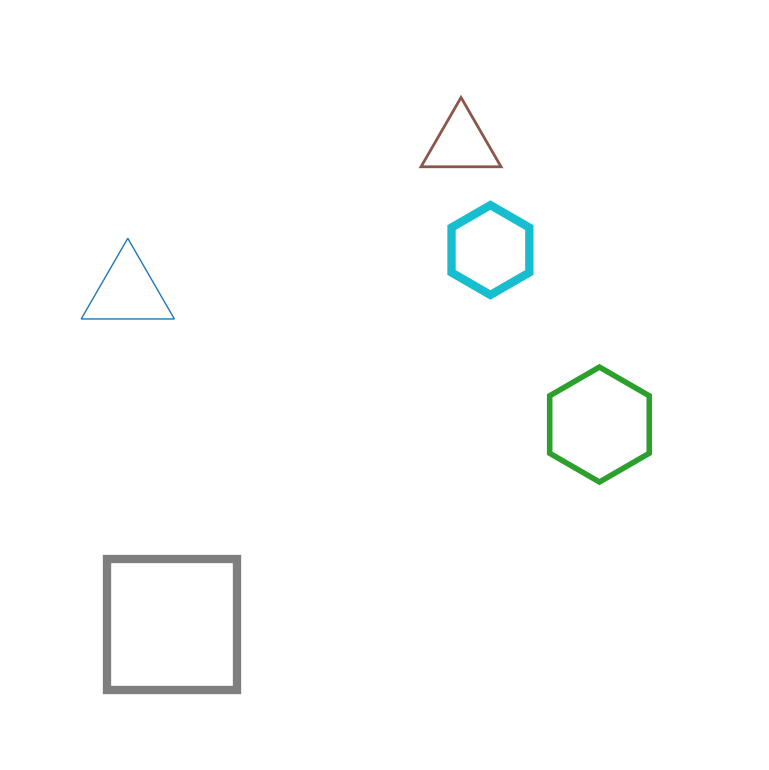[{"shape": "triangle", "thickness": 0.5, "radius": 0.35, "center": [0.166, 0.621]}, {"shape": "hexagon", "thickness": 2, "radius": 0.37, "center": [0.779, 0.449]}, {"shape": "triangle", "thickness": 1, "radius": 0.3, "center": [0.599, 0.813]}, {"shape": "square", "thickness": 3, "radius": 0.42, "center": [0.224, 0.189]}, {"shape": "hexagon", "thickness": 3, "radius": 0.29, "center": [0.637, 0.675]}]